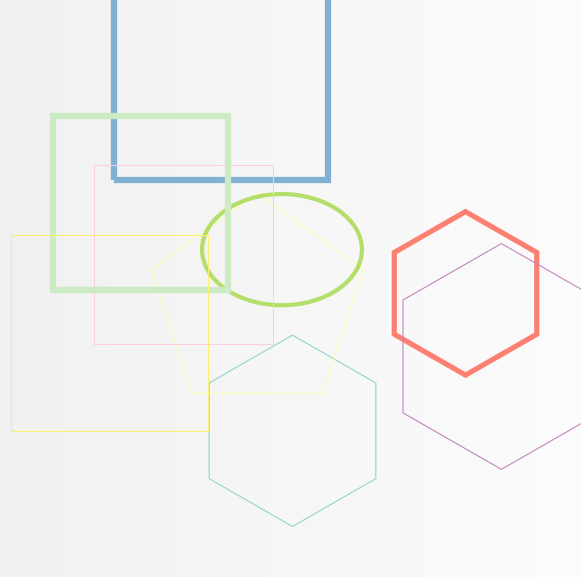[{"shape": "hexagon", "thickness": 0.5, "radius": 0.83, "center": [0.503, 0.253]}, {"shape": "pentagon", "thickness": 0.5, "radius": 0.96, "center": [0.443, 0.473]}, {"shape": "hexagon", "thickness": 2.5, "radius": 0.71, "center": [0.801, 0.491]}, {"shape": "square", "thickness": 3, "radius": 0.92, "center": [0.38, 0.871]}, {"shape": "oval", "thickness": 2, "radius": 0.69, "center": [0.485, 0.567]}, {"shape": "square", "thickness": 0.5, "radius": 0.77, "center": [0.316, 0.558]}, {"shape": "hexagon", "thickness": 0.5, "radius": 0.98, "center": [0.863, 0.382]}, {"shape": "square", "thickness": 3, "radius": 0.75, "center": [0.243, 0.648]}, {"shape": "square", "thickness": 0.5, "radius": 0.85, "center": [0.188, 0.422]}]